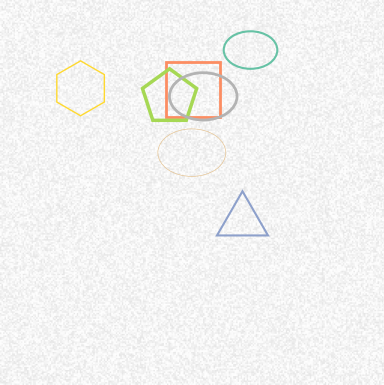[{"shape": "oval", "thickness": 1.5, "radius": 0.35, "center": [0.651, 0.87]}, {"shape": "square", "thickness": 2, "radius": 0.35, "center": [0.501, 0.767]}, {"shape": "triangle", "thickness": 1.5, "radius": 0.38, "center": [0.63, 0.427]}, {"shape": "pentagon", "thickness": 2.5, "radius": 0.37, "center": [0.44, 0.747]}, {"shape": "hexagon", "thickness": 1, "radius": 0.36, "center": [0.209, 0.771]}, {"shape": "oval", "thickness": 0.5, "radius": 0.44, "center": [0.498, 0.603]}, {"shape": "oval", "thickness": 2, "radius": 0.44, "center": [0.528, 0.75]}]